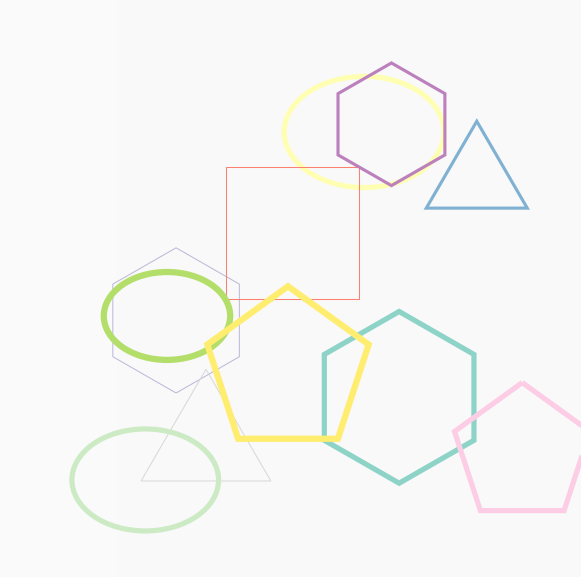[{"shape": "hexagon", "thickness": 2.5, "radius": 0.74, "center": [0.687, 0.311]}, {"shape": "oval", "thickness": 2.5, "radius": 0.69, "center": [0.626, 0.771]}, {"shape": "hexagon", "thickness": 0.5, "radius": 0.63, "center": [0.303, 0.444]}, {"shape": "square", "thickness": 0.5, "radius": 0.57, "center": [0.503, 0.595]}, {"shape": "triangle", "thickness": 1.5, "radius": 0.5, "center": [0.82, 0.689]}, {"shape": "oval", "thickness": 3, "radius": 0.54, "center": [0.287, 0.452]}, {"shape": "pentagon", "thickness": 2.5, "radius": 0.61, "center": [0.898, 0.214]}, {"shape": "triangle", "thickness": 0.5, "radius": 0.64, "center": [0.354, 0.231]}, {"shape": "hexagon", "thickness": 1.5, "radius": 0.53, "center": [0.673, 0.784]}, {"shape": "oval", "thickness": 2.5, "radius": 0.63, "center": [0.25, 0.168]}, {"shape": "pentagon", "thickness": 3, "radius": 0.73, "center": [0.495, 0.357]}]